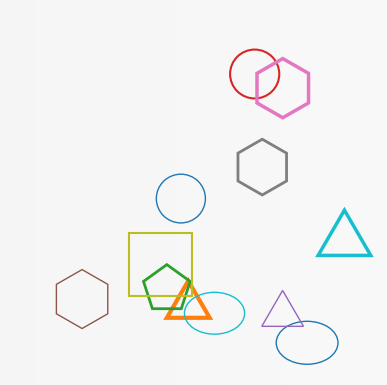[{"shape": "oval", "thickness": 1, "radius": 0.4, "center": [0.793, 0.11]}, {"shape": "circle", "thickness": 1, "radius": 0.32, "center": [0.467, 0.484]}, {"shape": "triangle", "thickness": 3, "radius": 0.32, "center": [0.486, 0.206]}, {"shape": "pentagon", "thickness": 2, "radius": 0.32, "center": [0.431, 0.249]}, {"shape": "circle", "thickness": 1.5, "radius": 0.32, "center": [0.657, 0.808]}, {"shape": "triangle", "thickness": 1, "radius": 0.31, "center": [0.729, 0.183]}, {"shape": "hexagon", "thickness": 1, "radius": 0.38, "center": [0.212, 0.223]}, {"shape": "hexagon", "thickness": 2.5, "radius": 0.38, "center": [0.73, 0.771]}, {"shape": "hexagon", "thickness": 2, "radius": 0.36, "center": [0.677, 0.566]}, {"shape": "square", "thickness": 1.5, "radius": 0.4, "center": [0.415, 0.313]}, {"shape": "triangle", "thickness": 2.5, "radius": 0.39, "center": [0.889, 0.376]}, {"shape": "oval", "thickness": 1, "radius": 0.39, "center": [0.554, 0.186]}]